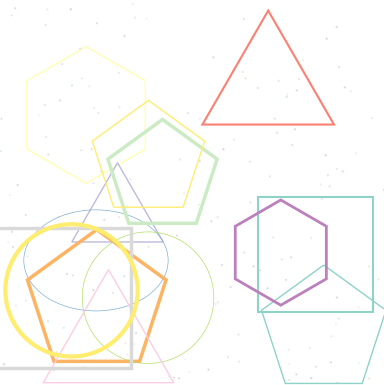[{"shape": "pentagon", "thickness": 1, "radius": 0.85, "center": [0.841, 0.142]}, {"shape": "square", "thickness": 1.5, "radius": 0.75, "center": [0.819, 0.34]}, {"shape": "hexagon", "thickness": 1, "radius": 0.89, "center": [0.224, 0.702]}, {"shape": "triangle", "thickness": 1, "radius": 0.69, "center": [0.305, 0.44]}, {"shape": "triangle", "thickness": 1.5, "radius": 0.99, "center": [0.697, 0.775]}, {"shape": "oval", "thickness": 0.5, "radius": 0.94, "center": [0.249, 0.324]}, {"shape": "pentagon", "thickness": 2.5, "radius": 0.95, "center": [0.251, 0.214]}, {"shape": "circle", "thickness": 0.5, "radius": 0.85, "center": [0.385, 0.227]}, {"shape": "triangle", "thickness": 1, "radius": 0.98, "center": [0.282, 0.104]}, {"shape": "square", "thickness": 2.5, "radius": 0.91, "center": [0.158, 0.227]}, {"shape": "hexagon", "thickness": 2, "radius": 0.68, "center": [0.729, 0.344]}, {"shape": "pentagon", "thickness": 2.5, "radius": 0.75, "center": [0.422, 0.541]}, {"shape": "pentagon", "thickness": 1, "radius": 0.77, "center": [0.386, 0.586]}, {"shape": "circle", "thickness": 3, "radius": 0.86, "center": [0.186, 0.246]}]